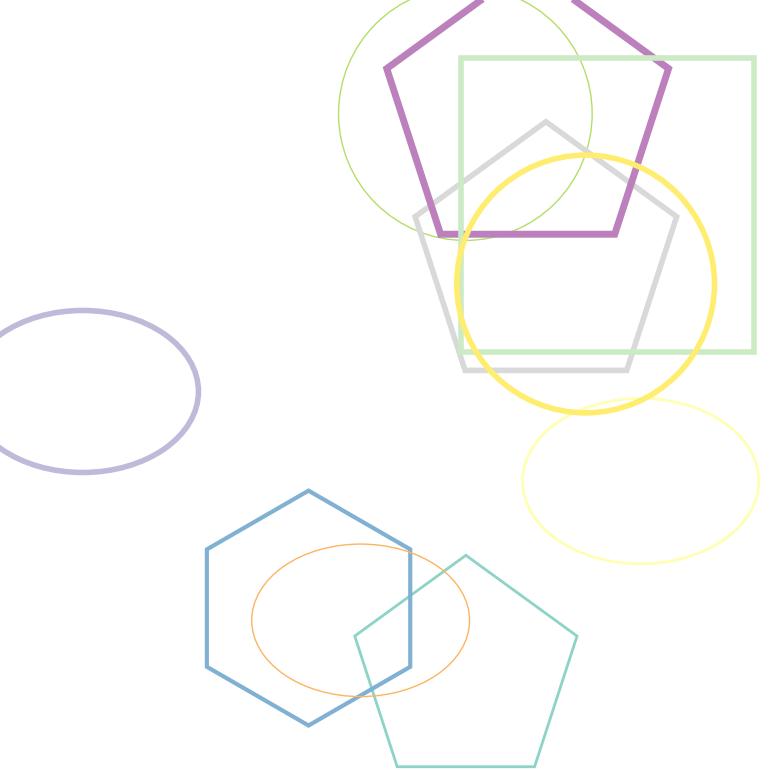[{"shape": "pentagon", "thickness": 1, "radius": 0.76, "center": [0.605, 0.127]}, {"shape": "oval", "thickness": 1, "radius": 0.77, "center": [0.832, 0.375]}, {"shape": "oval", "thickness": 2, "radius": 0.75, "center": [0.107, 0.492]}, {"shape": "hexagon", "thickness": 1.5, "radius": 0.76, "center": [0.401, 0.21]}, {"shape": "oval", "thickness": 0.5, "radius": 0.71, "center": [0.468, 0.194]}, {"shape": "circle", "thickness": 0.5, "radius": 0.82, "center": [0.604, 0.852]}, {"shape": "pentagon", "thickness": 2, "radius": 0.89, "center": [0.709, 0.663]}, {"shape": "pentagon", "thickness": 2.5, "radius": 0.96, "center": [0.685, 0.851]}, {"shape": "square", "thickness": 2, "radius": 0.95, "center": [0.789, 0.734]}, {"shape": "circle", "thickness": 2, "radius": 0.84, "center": [0.761, 0.631]}]